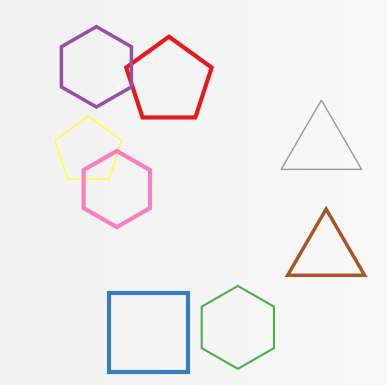[{"shape": "pentagon", "thickness": 3, "radius": 0.58, "center": [0.436, 0.789]}, {"shape": "square", "thickness": 3, "radius": 0.51, "center": [0.384, 0.136]}, {"shape": "hexagon", "thickness": 1.5, "radius": 0.54, "center": [0.614, 0.15]}, {"shape": "hexagon", "thickness": 2.5, "radius": 0.52, "center": [0.249, 0.826]}, {"shape": "pentagon", "thickness": 1, "radius": 0.45, "center": [0.228, 0.608]}, {"shape": "triangle", "thickness": 2.5, "radius": 0.57, "center": [0.842, 0.342]}, {"shape": "hexagon", "thickness": 3, "radius": 0.49, "center": [0.301, 0.509]}, {"shape": "triangle", "thickness": 1, "radius": 0.6, "center": [0.829, 0.62]}]